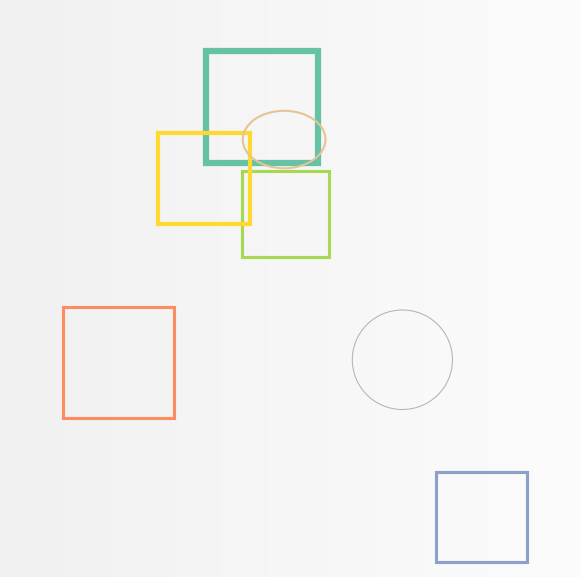[{"shape": "square", "thickness": 3, "radius": 0.48, "center": [0.45, 0.814]}, {"shape": "square", "thickness": 1.5, "radius": 0.48, "center": [0.204, 0.371]}, {"shape": "square", "thickness": 1.5, "radius": 0.39, "center": [0.828, 0.104]}, {"shape": "square", "thickness": 1.5, "radius": 0.38, "center": [0.491, 0.629]}, {"shape": "square", "thickness": 2, "radius": 0.4, "center": [0.351, 0.69]}, {"shape": "oval", "thickness": 1, "radius": 0.36, "center": [0.489, 0.758]}, {"shape": "circle", "thickness": 0.5, "radius": 0.43, "center": [0.692, 0.376]}]